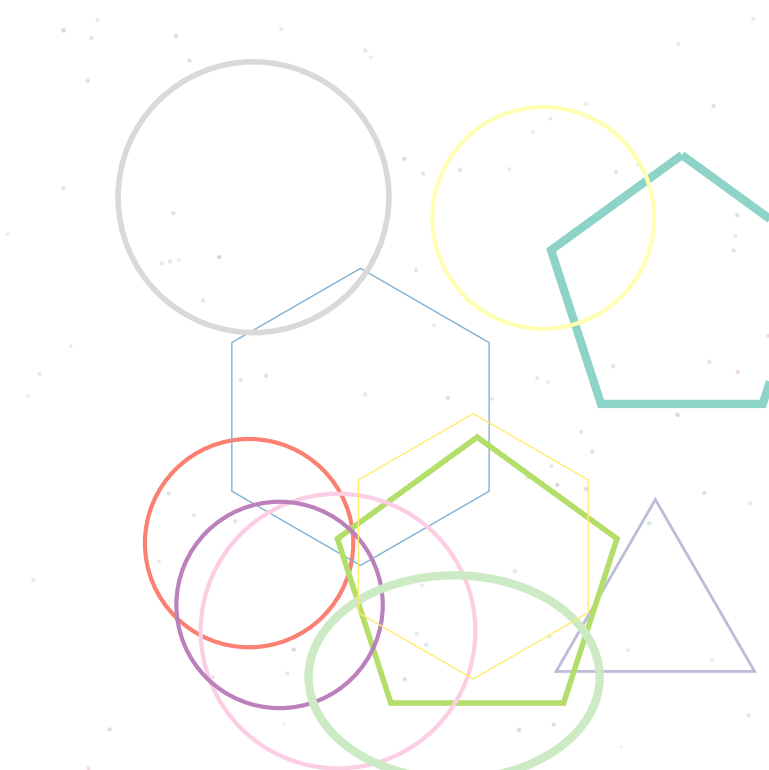[{"shape": "pentagon", "thickness": 3, "radius": 0.89, "center": [0.886, 0.62]}, {"shape": "circle", "thickness": 1.5, "radius": 0.72, "center": [0.705, 0.717]}, {"shape": "triangle", "thickness": 1, "radius": 0.74, "center": [0.851, 0.202]}, {"shape": "circle", "thickness": 1.5, "radius": 0.68, "center": [0.323, 0.295]}, {"shape": "hexagon", "thickness": 0.5, "radius": 0.96, "center": [0.468, 0.459]}, {"shape": "pentagon", "thickness": 2, "radius": 0.95, "center": [0.62, 0.241]}, {"shape": "circle", "thickness": 1.5, "radius": 0.89, "center": [0.439, 0.18]}, {"shape": "circle", "thickness": 2, "radius": 0.88, "center": [0.329, 0.744]}, {"shape": "circle", "thickness": 1.5, "radius": 0.67, "center": [0.363, 0.214]}, {"shape": "oval", "thickness": 3, "radius": 0.95, "center": [0.59, 0.12]}, {"shape": "hexagon", "thickness": 0.5, "radius": 0.86, "center": [0.615, 0.29]}]